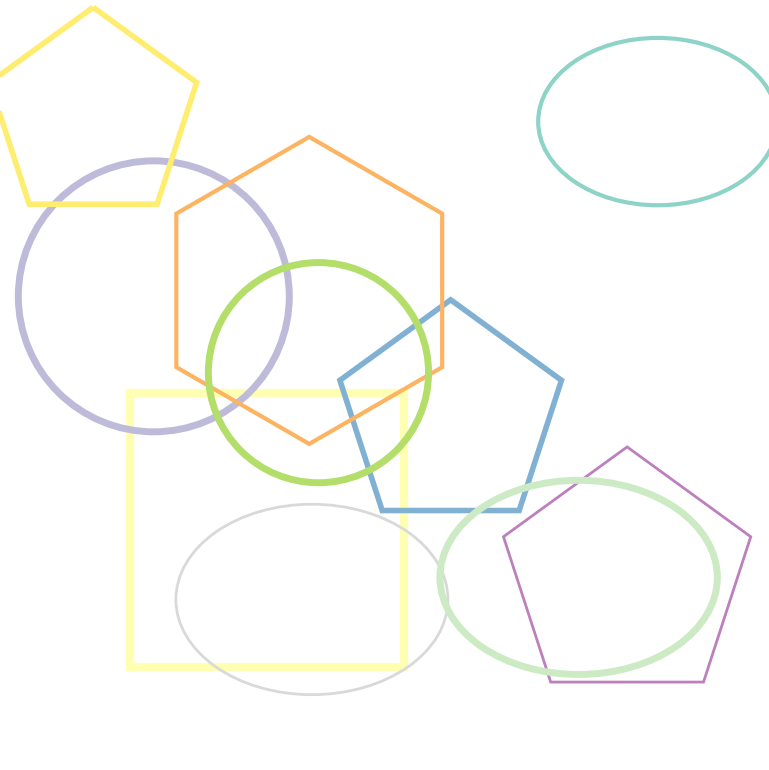[{"shape": "oval", "thickness": 1.5, "radius": 0.78, "center": [0.854, 0.842]}, {"shape": "square", "thickness": 3, "radius": 0.89, "center": [0.346, 0.312]}, {"shape": "circle", "thickness": 2.5, "radius": 0.88, "center": [0.2, 0.615]}, {"shape": "pentagon", "thickness": 2, "radius": 0.76, "center": [0.585, 0.459]}, {"shape": "hexagon", "thickness": 1.5, "radius": 1.0, "center": [0.402, 0.623]}, {"shape": "circle", "thickness": 2.5, "radius": 0.71, "center": [0.414, 0.516]}, {"shape": "oval", "thickness": 1, "radius": 0.88, "center": [0.405, 0.221]}, {"shape": "pentagon", "thickness": 1, "radius": 0.84, "center": [0.814, 0.251]}, {"shape": "oval", "thickness": 2.5, "radius": 0.9, "center": [0.751, 0.25]}, {"shape": "pentagon", "thickness": 2, "radius": 0.71, "center": [0.121, 0.849]}]